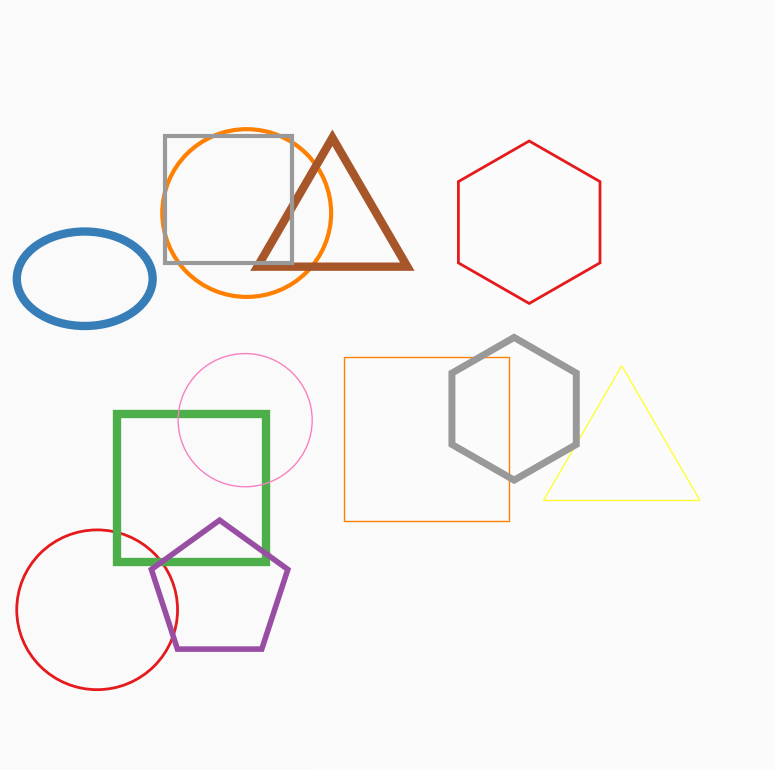[{"shape": "hexagon", "thickness": 1, "radius": 0.53, "center": [0.683, 0.711]}, {"shape": "circle", "thickness": 1, "radius": 0.52, "center": [0.125, 0.208]}, {"shape": "oval", "thickness": 3, "radius": 0.44, "center": [0.109, 0.638]}, {"shape": "square", "thickness": 3, "radius": 0.48, "center": [0.247, 0.366]}, {"shape": "pentagon", "thickness": 2, "radius": 0.46, "center": [0.283, 0.232]}, {"shape": "circle", "thickness": 1.5, "radius": 0.54, "center": [0.318, 0.723]}, {"shape": "square", "thickness": 0.5, "radius": 0.53, "center": [0.551, 0.43]}, {"shape": "triangle", "thickness": 0.5, "radius": 0.58, "center": [0.802, 0.408]}, {"shape": "triangle", "thickness": 3, "radius": 0.56, "center": [0.429, 0.709]}, {"shape": "circle", "thickness": 0.5, "radius": 0.43, "center": [0.316, 0.454]}, {"shape": "square", "thickness": 1.5, "radius": 0.41, "center": [0.295, 0.741]}, {"shape": "hexagon", "thickness": 2.5, "radius": 0.46, "center": [0.663, 0.469]}]